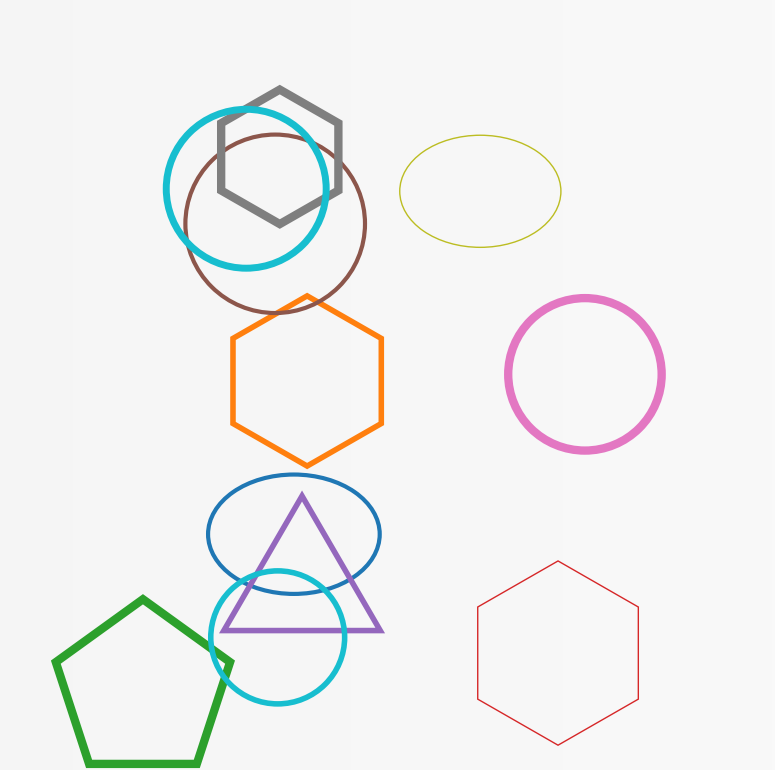[{"shape": "oval", "thickness": 1.5, "radius": 0.55, "center": [0.379, 0.306]}, {"shape": "hexagon", "thickness": 2, "radius": 0.55, "center": [0.396, 0.505]}, {"shape": "pentagon", "thickness": 3, "radius": 0.59, "center": [0.184, 0.104]}, {"shape": "hexagon", "thickness": 0.5, "radius": 0.6, "center": [0.72, 0.152]}, {"shape": "triangle", "thickness": 2, "radius": 0.58, "center": [0.39, 0.239]}, {"shape": "circle", "thickness": 1.5, "radius": 0.58, "center": [0.355, 0.709]}, {"shape": "circle", "thickness": 3, "radius": 0.5, "center": [0.755, 0.514]}, {"shape": "hexagon", "thickness": 3, "radius": 0.44, "center": [0.361, 0.796]}, {"shape": "oval", "thickness": 0.5, "radius": 0.52, "center": [0.62, 0.752]}, {"shape": "circle", "thickness": 2, "radius": 0.43, "center": [0.358, 0.172]}, {"shape": "circle", "thickness": 2.5, "radius": 0.52, "center": [0.318, 0.755]}]